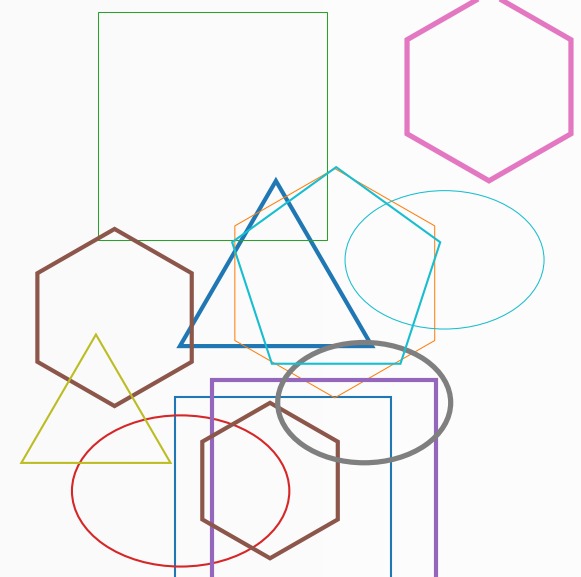[{"shape": "square", "thickness": 1, "radius": 0.93, "center": [0.487, 0.126]}, {"shape": "triangle", "thickness": 2, "radius": 0.95, "center": [0.475, 0.495]}, {"shape": "hexagon", "thickness": 0.5, "radius": 0.99, "center": [0.576, 0.509]}, {"shape": "square", "thickness": 0.5, "radius": 0.98, "center": [0.366, 0.781]}, {"shape": "oval", "thickness": 1, "radius": 0.94, "center": [0.311, 0.149]}, {"shape": "square", "thickness": 2, "radius": 0.96, "center": [0.557, 0.148]}, {"shape": "hexagon", "thickness": 2, "radius": 0.77, "center": [0.197, 0.449]}, {"shape": "hexagon", "thickness": 2, "radius": 0.67, "center": [0.465, 0.167]}, {"shape": "hexagon", "thickness": 2.5, "radius": 0.81, "center": [0.841, 0.849]}, {"shape": "oval", "thickness": 2.5, "radius": 0.74, "center": [0.627, 0.302]}, {"shape": "triangle", "thickness": 1, "radius": 0.74, "center": [0.165, 0.272]}, {"shape": "pentagon", "thickness": 1, "radius": 0.94, "center": [0.578, 0.522]}, {"shape": "oval", "thickness": 0.5, "radius": 0.86, "center": [0.765, 0.549]}]